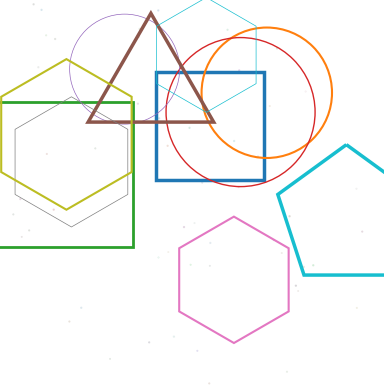[{"shape": "square", "thickness": 2.5, "radius": 0.7, "center": [0.545, 0.673]}, {"shape": "circle", "thickness": 1.5, "radius": 0.85, "center": [0.693, 0.759]}, {"shape": "square", "thickness": 2, "radius": 0.94, "center": [0.159, 0.546]}, {"shape": "circle", "thickness": 1, "radius": 0.97, "center": [0.625, 0.709]}, {"shape": "circle", "thickness": 0.5, "radius": 0.71, "center": [0.324, 0.82]}, {"shape": "triangle", "thickness": 2.5, "radius": 0.94, "center": [0.392, 0.777]}, {"shape": "hexagon", "thickness": 1.5, "radius": 0.82, "center": [0.608, 0.273]}, {"shape": "hexagon", "thickness": 0.5, "radius": 0.85, "center": [0.186, 0.58]}, {"shape": "hexagon", "thickness": 1.5, "radius": 0.98, "center": [0.173, 0.651]}, {"shape": "pentagon", "thickness": 2.5, "radius": 0.94, "center": [0.9, 0.437]}, {"shape": "hexagon", "thickness": 0.5, "radius": 0.75, "center": [0.536, 0.857]}]